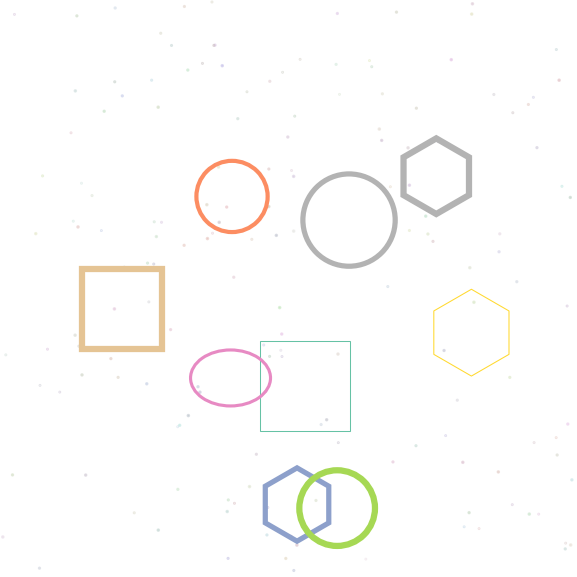[{"shape": "square", "thickness": 0.5, "radius": 0.39, "center": [0.528, 0.33]}, {"shape": "circle", "thickness": 2, "radius": 0.31, "center": [0.402, 0.659]}, {"shape": "hexagon", "thickness": 2.5, "radius": 0.32, "center": [0.514, 0.125]}, {"shape": "oval", "thickness": 1.5, "radius": 0.35, "center": [0.399, 0.345]}, {"shape": "circle", "thickness": 3, "radius": 0.33, "center": [0.584, 0.119]}, {"shape": "hexagon", "thickness": 0.5, "radius": 0.38, "center": [0.816, 0.423]}, {"shape": "square", "thickness": 3, "radius": 0.35, "center": [0.212, 0.464]}, {"shape": "hexagon", "thickness": 3, "radius": 0.33, "center": [0.755, 0.694]}, {"shape": "circle", "thickness": 2.5, "radius": 0.4, "center": [0.604, 0.618]}]